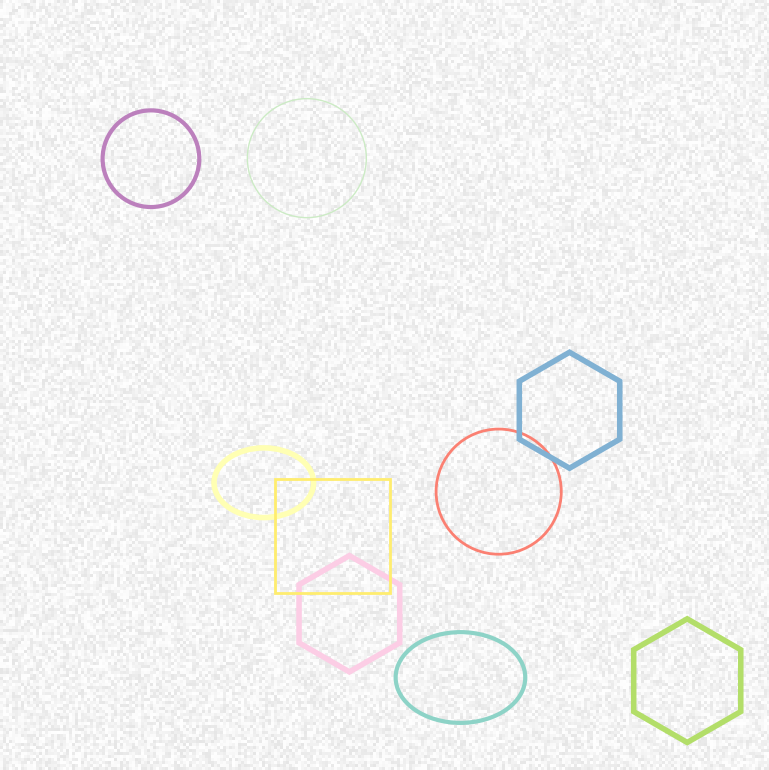[{"shape": "oval", "thickness": 1.5, "radius": 0.42, "center": [0.598, 0.12]}, {"shape": "oval", "thickness": 2, "radius": 0.32, "center": [0.343, 0.373]}, {"shape": "circle", "thickness": 1, "radius": 0.41, "center": [0.648, 0.362]}, {"shape": "hexagon", "thickness": 2, "radius": 0.38, "center": [0.74, 0.467]}, {"shape": "hexagon", "thickness": 2, "radius": 0.4, "center": [0.892, 0.116]}, {"shape": "hexagon", "thickness": 2, "radius": 0.38, "center": [0.454, 0.203]}, {"shape": "circle", "thickness": 1.5, "radius": 0.31, "center": [0.196, 0.794]}, {"shape": "circle", "thickness": 0.5, "radius": 0.39, "center": [0.399, 0.795]}, {"shape": "square", "thickness": 1, "radius": 0.37, "center": [0.432, 0.304]}]